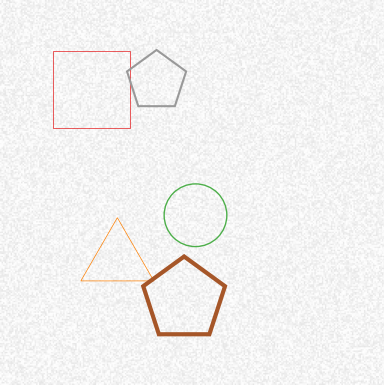[{"shape": "square", "thickness": 0.5, "radius": 0.5, "center": [0.238, 0.767]}, {"shape": "circle", "thickness": 1, "radius": 0.41, "center": [0.508, 0.441]}, {"shape": "triangle", "thickness": 0.5, "radius": 0.55, "center": [0.305, 0.325]}, {"shape": "pentagon", "thickness": 3, "radius": 0.56, "center": [0.478, 0.222]}, {"shape": "pentagon", "thickness": 1.5, "radius": 0.4, "center": [0.407, 0.79]}]